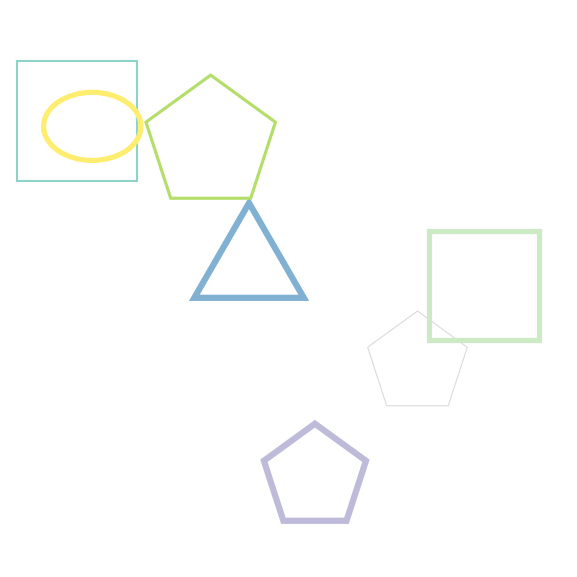[{"shape": "square", "thickness": 1, "radius": 0.52, "center": [0.134, 0.79]}, {"shape": "pentagon", "thickness": 3, "radius": 0.46, "center": [0.545, 0.173]}, {"shape": "triangle", "thickness": 3, "radius": 0.55, "center": [0.431, 0.538]}, {"shape": "pentagon", "thickness": 1.5, "radius": 0.59, "center": [0.365, 0.751]}, {"shape": "pentagon", "thickness": 0.5, "radius": 0.45, "center": [0.723, 0.37]}, {"shape": "square", "thickness": 2.5, "radius": 0.47, "center": [0.838, 0.505]}, {"shape": "oval", "thickness": 2.5, "radius": 0.42, "center": [0.16, 0.78]}]